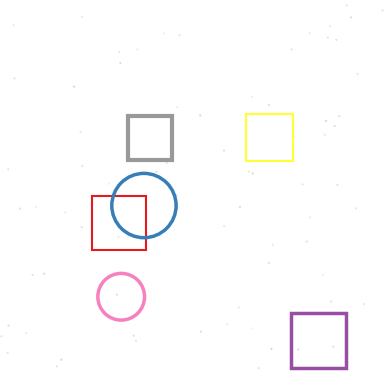[{"shape": "square", "thickness": 1.5, "radius": 0.35, "center": [0.31, 0.421]}, {"shape": "circle", "thickness": 2.5, "radius": 0.42, "center": [0.374, 0.466]}, {"shape": "square", "thickness": 2.5, "radius": 0.36, "center": [0.827, 0.116]}, {"shape": "square", "thickness": 1.5, "radius": 0.31, "center": [0.701, 0.643]}, {"shape": "circle", "thickness": 2.5, "radius": 0.3, "center": [0.315, 0.229]}, {"shape": "square", "thickness": 3, "radius": 0.29, "center": [0.39, 0.642]}]